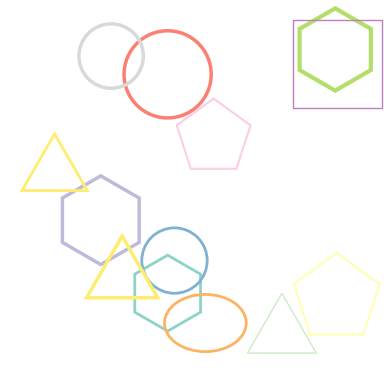[{"shape": "hexagon", "thickness": 2, "radius": 0.49, "center": [0.436, 0.239]}, {"shape": "pentagon", "thickness": 1.5, "radius": 0.59, "center": [0.874, 0.226]}, {"shape": "hexagon", "thickness": 2.5, "radius": 0.58, "center": [0.262, 0.428]}, {"shape": "circle", "thickness": 2.5, "radius": 0.57, "center": [0.435, 0.807]}, {"shape": "circle", "thickness": 2, "radius": 0.42, "center": [0.453, 0.323]}, {"shape": "oval", "thickness": 2, "radius": 0.53, "center": [0.533, 0.161]}, {"shape": "hexagon", "thickness": 3, "radius": 0.53, "center": [0.871, 0.871]}, {"shape": "pentagon", "thickness": 1.5, "radius": 0.5, "center": [0.555, 0.643]}, {"shape": "circle", "thickness": 2.5, "radius": 0.42, "center": [0.289, 0.854]}, {"shape": "square", "thickness": 1, "radius": 0.58, "center": [0.876, 0.834]}, {"shape": "triangle", "thickness": 1, "radius": 0.52, "center": [0.732, 0.135]}, {"shape": "triangle", "thickness": 2, "radius": 0.49, "center": [0.142, 0.554]}, {"shape": "triangle", "thickness": 2.5, "radius": 0.53, "center": [0.317, 0.28]}]